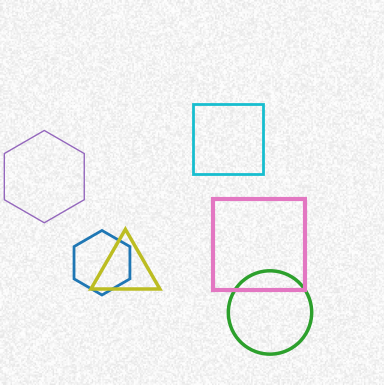[{"shape": "hexagon", "thickness": 2, "radius": 0.42, "center": [0.265, 0.318]}, {"shape": "circle", "thickness": 2.5, "radius": 0.54, "center": [0.701, 0.188]}, {"shape": "hexagon", "thickness": 1, "radius": 0.6, "center": [0.115, 0.541]}, {"shape": "square", "thickness": 3, "radius": 0.59, "center": [0.673, 0.364]}, {"shape": "triangle", "thickness": 2.5, "radius": 0.52, "center": [0.326, 0.301]}, {"shape": "square", "thickness": 2, "radius": 0.46, "center": [0.592, 0.638]}]